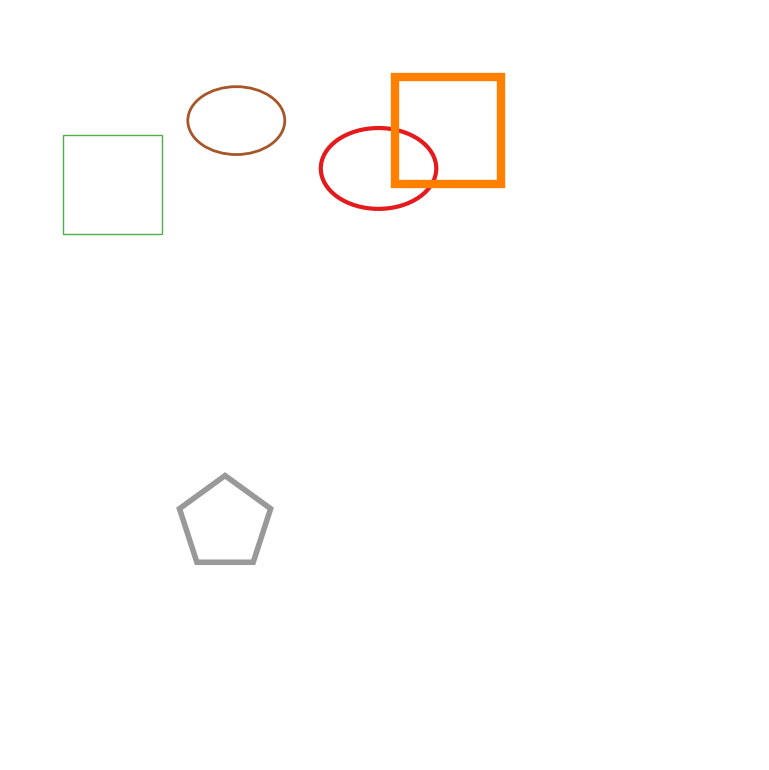[{"shape": "oval", "thickness": 1.5, "radius": 0.38, "center": [0.492, 0.781]}, {"shape": "square", "thickness": 0.5, "radius": 0.32, "center": [0.146, 0.761]}, {"shape": "square", "thickness": 3, "radius": 0.34, "center": [0.581, 0.83]}, {"shape": "oval", "thickness": 1, "radius": 0.31, "center": [0.307, 0.843]}, {"shape": "pentagon", "thickness": 2, "radius": 0.31, "center": [0.292, 0.32]}]